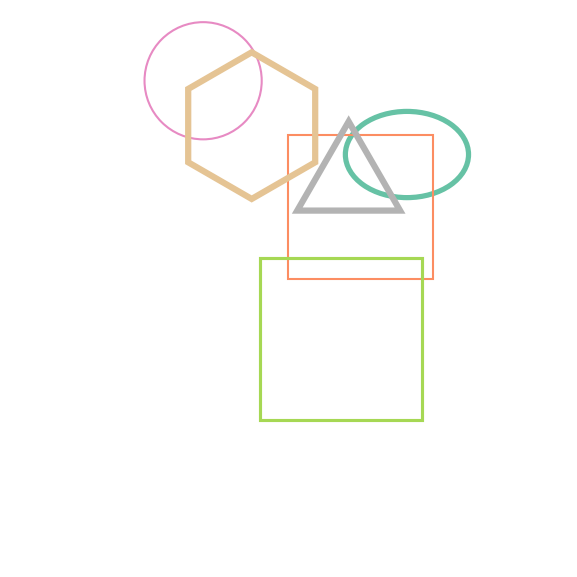[{"shape": "oval", "thickness": 2.5, "radius": 0.53, "center": [0.705, 0.732]}, {"shape": "square", "thickness": 1, "radius": 0.62, "center": [0.624, 0.64]}, {"shape": "circle", "thickness": 1, "radius": 0.51, "center": [0.352, 0.859]}, {"shape": "square", "thickness": 1.5, "radius": 0.7, "center": [0.591, 0.411]}, {"shape": "hexagon", "thickness": 3, "radius": 0.63, "center": [0.436, 0.782]}, {"shape": "triangle", "thickness": 3, "radius": 0.51, "center": [0.604, 0.686]}]